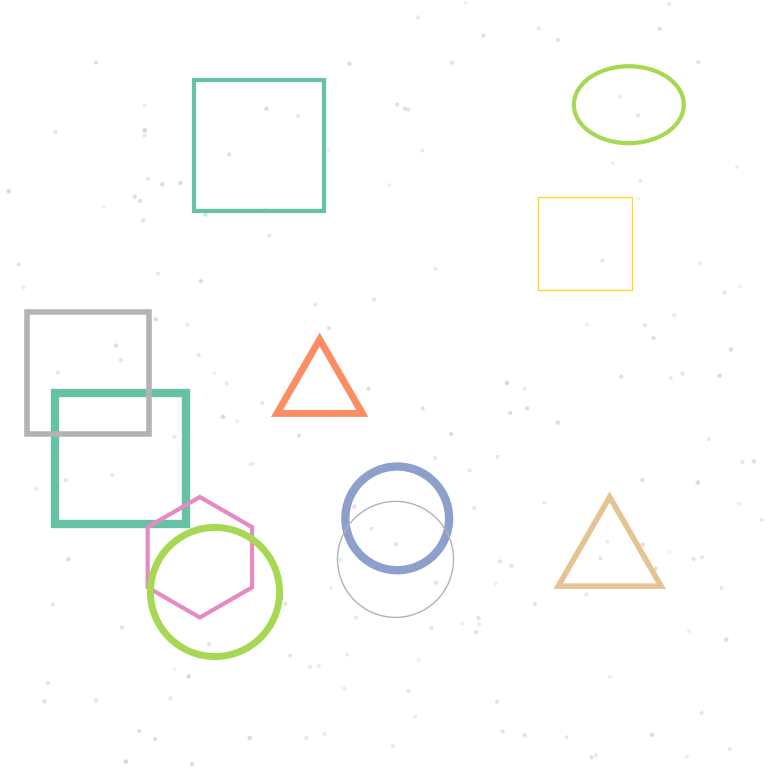[{"shape": "square", "thickness": 3, "radius": 0.43, "center": [0.156, 0.404]}, {"shape": "square", "thickness": 1.5, "radius": 0.42, "center": [0.336, 0.811]}, {"shape": "triangle", "thickness": 2.5, "radius": 0.32, "center": [0.415, 0.495]}, {"shape": "circle", "thickness": 3, "radius": 0.34, "center": [0.516, 0.327]}, {"shape": "hexagon", "thickness": 1.5, "radius": 0.39, "center": [0.26, 0.276]}, {"shape": "circle", "thickness": 2.5, "radius": 0.42, "center": [0.279, 0.231]}, {"shape": "oval", "thickness": 1.5, "radius": 0.36, "center": [0.817, 0.864]}, {"shape": "square", "thickness": 0.5, "radius": 0.3, "center": [0.759, 0.684]}, {"shape": "triangle", "thickness": 2, "radius": 0.39, "center": [0.792, 0.277]}, {"shape": "square", "thickness": 2, "radius": 0.4, "center": [0.114, 0.516]}, {"shape": "circle", "thickness": 0.5, "radius": 0.38, "center": [0.514, 0.274]}]